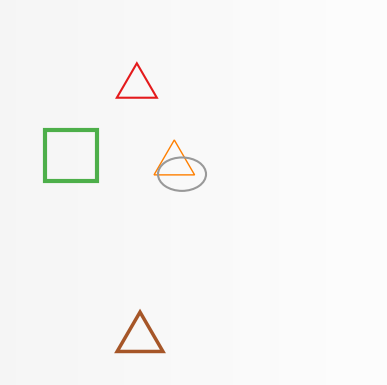[{"shape": "triangle", "thickness": 1.5, "radius": 0.3, "center": [0.353, 0.776]}, {"shape": "square", "thickness": 3, "radius": 0.33, "center": [0.183, 0.596]}, {"shape": "triangle", "thickness": 1, "radius": 0.3, "center": [0.45, 0.576]}, {"shape": "triangle", "thickness": 2.5, "radius": 0.34, "center": [0.361, 0.121]}, {"shape": "oval", "thickness": 1.5, "radius": 0.31, "center": [0.47, 0.548]}]